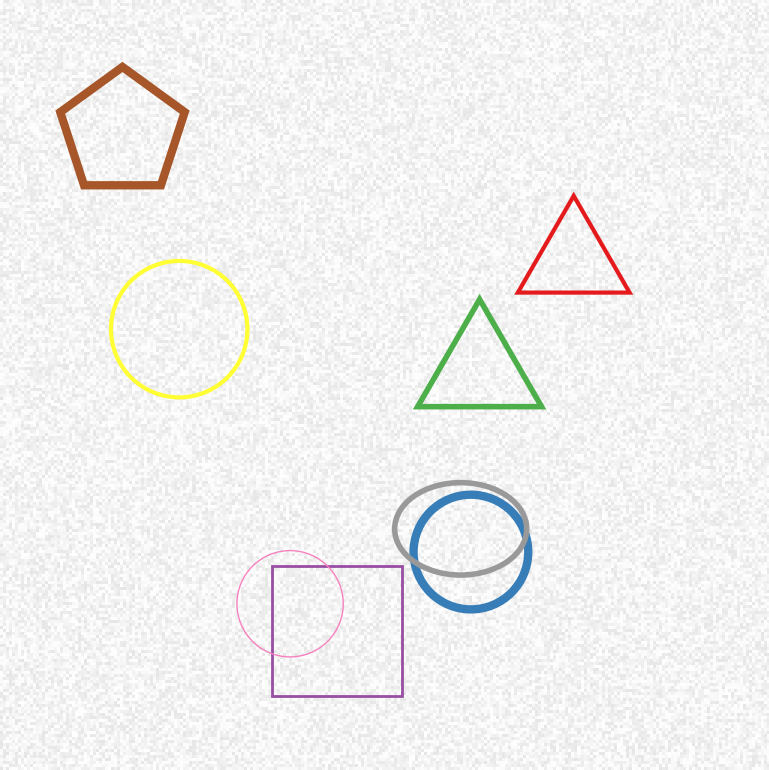[{"shape": "triangle", "thickness": 1.5, "radius": 0.42, "center": [0.745, 0.662]}, {"shape": "circle", "thickness": 3, "radius": 0.37, "center": [0.612, 0.283]}, {"shape": "triangle", "thickness": 2, "radius": 0.46, "center": [0.623, 0.518]}, {"shape": "square", "thickness": 1, "radius": 0.42, "center": [0.437, 0.181]}, {"shape": "circle", "thickness": 1.5, "radius": 0.44, "center": [0.233, 0.573]}, {"shape": "pentagon", "thickness": 3, "radius": 0.42, "center": [0.159, 0.828]}, {"shape": "circle", "thickness": 0.5, "radius": 0.35, "center": [0.377, 0.216]}, {"shape": "oval", "thickness": 2, "radius": 0.43, "center": [0.598, 0.313]}]